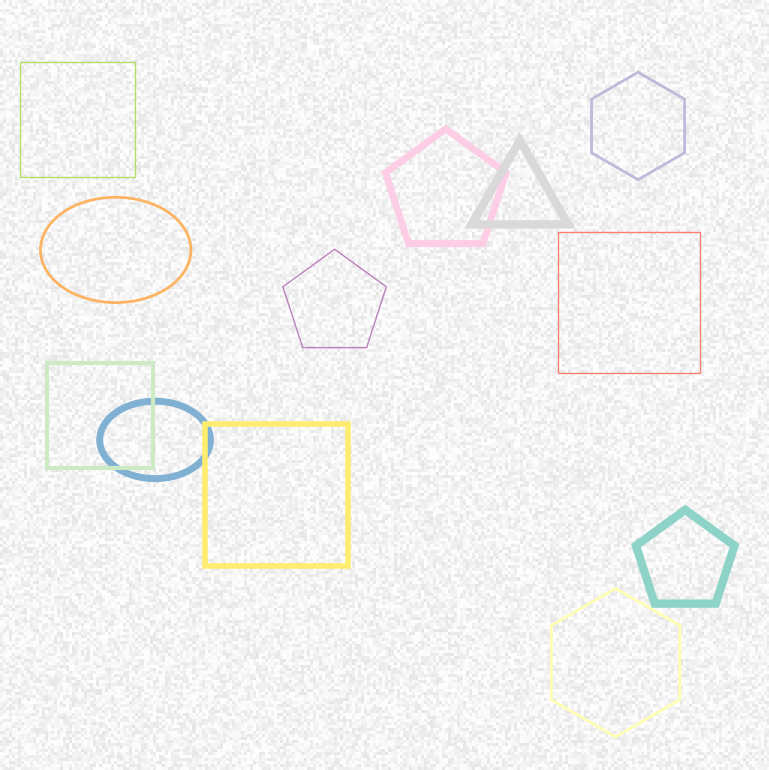[{"shape": "pentagon", "thickness": 3, "radius": 0.34, "center": [0.89, 0.271]}, {"shape": "hexagon", "thickness": 1, "radius": 0.48, "center": [0.799, 0.139]}, {"shape": "hexagon", "thickness": 1, "radius": 0.35, "center": [0.829, 0.836]}, {"shape": "square", "thickness": 0.5, "radius": 0.46, "center": [0.817, 0.607]}, {"shape": "oval", "thickness": 2.5, "radius": 0.36, "center": [0.201, 0.429]}, {"shape": "oval", "thickness": 1, "radius": 0.49, "center": [0.15, 0.675]}, {"shape": "square", "thickness": 0.5, "radius": 0.37, "center": [0.1, 0.845]}, {"shape": "pentagon", "thickness": 2.5, "radius": 0.41, "center": [0.579, 0.75]}, {"shape": "triangle", "thickness": 3, "radius": 0.36, "center": [0.675, 0.745]}, {"shape": "pentagon", "thickness": 0.5, "radius": 0.35, "center": [0.435, 0.606]}, {"shape": "square", "thickness": 1.5, "radius": 0.34, "center": [0.13, 0.46]}, {"shape": "square", "thickness": 2, "radius": 0.46, "center": [0.359, 0.357]}]